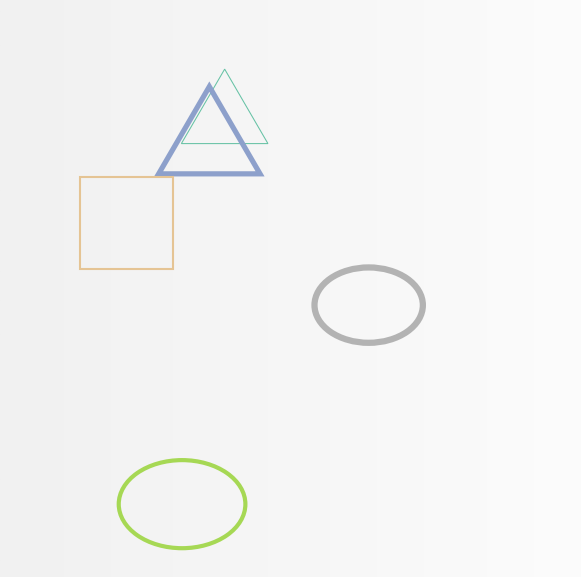[{"shape": "triangle", "thickness": 0.5, "radius": 0.43, "center": [0.387, 0.793]}, {"shape": "triangle", "thickness": 2.5, "radius": 0.5, "center": [0.36, 0.748]}, {"shape": "oval", "thickness": 2, "radius": 0.54, "center": [0.313, 0.126]}, {"shape": "square", "thickness": 1, "radius": 0.4, "center": [0.217, 0.613]}, {"shape": "oval", "thickness": 3, "radius": 0.47, "center": [0.634, 0.471]}]